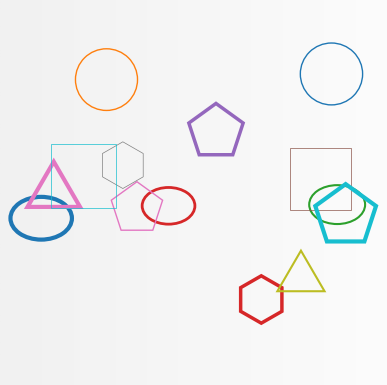[{"shape": "oval", "thickness": 3, "radius": 0.4, "center": [0.106, 0.433]}, {"shape": "circle", "thickness": 1, "radius": 0.4, "center": [0.855, 0.808]}, {"shape": "circle", "thickness": 1, "radius": 0.4, "center": [0.275, 0.793]}, {"shape": "oval", "thickness": 1.5, "radius": 0.36, "center": [0.87, 0.469]}, {"shape": "hexagon", "thickness": 2.5, "radius": 0.31, "center": [0.674, 0.222]}, {"shape": "oval", "thickness": 2, "radius": 0.34, "center": [0.435, 0.465]}, {"shape": "pentagon", "thickness": 2.5, "radius": 0.37, "center": [0.557, 0.658]}, {"shape": "square", "thickness": 0.5, "radius": 0.4, "center": [0.827, 0.535]}, {"shape": "pentagon", "thickness": 1, "radius": 0.35, "center": [0.353, 0.458]}, {"shape": "triangle", "thickness": 3, "radius": 0.39, "center": [0.139, 0.502]}, {"shape": "hexagon", "thickness": 0.5, "radius": 0.3, "center": [0.317, 0.571]}, {"shape": "triangle", "thickness": 1.5, "radius": 0.35, "center": [0.777, 0.279]}, {"shape": "square", "thickness": 0.5, "radius": 0.42, "center": [0.215, 0.543]}, {"shape": "pentagon", "thickness": 3, "radius": 0.41, "center": [0.892, 0.439]}]